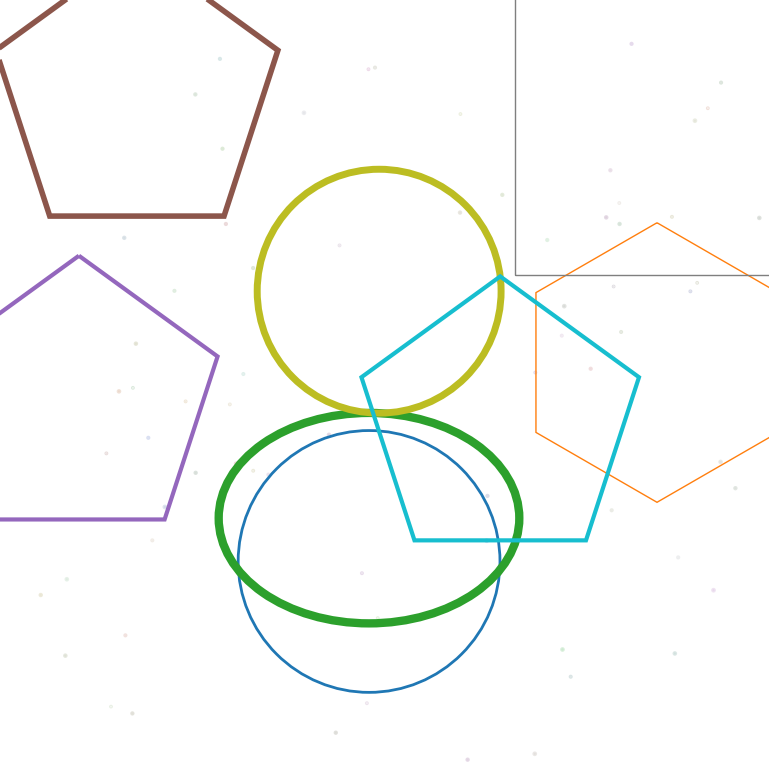[{"shape": "circle", "thickness": 1, "radius": 0.85, "center": [0.479, 0.271]}, {"shape": "hexagon", "thickness": 0.5, "radius": 0.91, "center": [0.853, 0.529]}, {"shape": "oval", "thickness": 3, "radius": 0.98, "center": [0.479, 0.327]}, {"shape": "pentagon", "thickness": 1.5, "radius": 0.95, "center": [0.102, 0.479]}, {"shape": "pentagon", "thickness": 2, "radius": 0.96, "center": [0.178, 0.875]}, {"shape": "square", "thickness": 0.5, "radius": 0.94, "center": [0.857, 0.832]}, {"shape": "circle", "thickness": 2.5, "radius": 0.79, "center": [0.492, 0.622]}, {"shape": "pentagon", "thickness": 1.5, "radius": 0.95, "center": [0.65, 0.452]}]